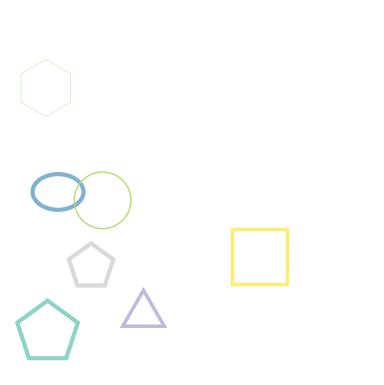[{"shape": "pentagon", "thickness": 3, "radius": 0.41, "center": [0.124, 0.136]}, {"shape": "triangle", "thickness": 2.5, "radius": 0.31, "center": [0.373, 0.184]}, {"shape": "oval", "thickness": 3, "radius": 0.33, "center": [0.151, 0.501]}, {"shape": "circle", "thickness": 1, "radius": 0.37, "center": [0.266, 0.48]}, {"shape": "pentagon", "thickness": 3, "radius": 0.3, "center": [0.237, 0.307]}, {"shape": "hexagon", "thickness": 0.5, "radius": 0.37, "center": [0.119, 0.771]}, {"shape": "square", "thickness": 2.5, "radius": 0.36, "center": [0.675, 0.334]}]